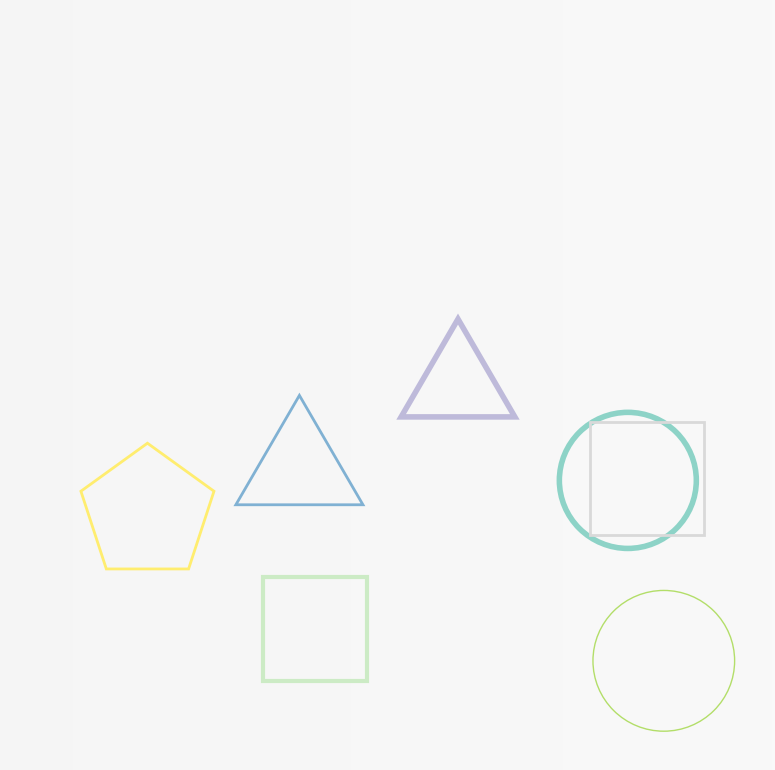[{"shape": "circle", "thickness": 2, "radius": 0.44, "center": [0.81, 0.376]}, {"shape": "triangle", "thickness": 2, "radius": 0.42, "center": [0.591, 0.501]}, {"shape": "triangle", "thickness": 1, "radius": 0.47, "center": [0.386, 0.392]}, {"shape": "circle", "thickness": 0.5, "radius": 0.46, "center": [0.857, 0.142]}, {"shape": "square", "thickness": 1, "radius": 0.37, "center": [0.835, 0.378]}, {"shape": "square", "thickness": 1.5, "radius": 0.34, "center": [0.406, 0.183]}, {"shape": "pentagon", "thickness": 1, "radius": 0.45, "center": [0.19, 0.334]}]